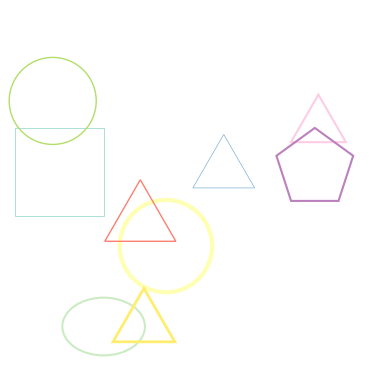[{"shape": "square", "thickness": 0.5, "radius": 0.57, "center": [0.155, 0.553]}, {"shape": "circle", "thickness": 3, "radius": 0.6, "center": [0.431, 0.361]}, {"shape": "triangle", "thickness": 1, "radius": 0.53, "center": [0.364, 0.427]}, {"shape": "triangle", "thickness": 0.5, "radius": 0.46, "center": [0.581, 0.558]}, {"shape": "circle", "thickness": 1, "radius": 0.57, "center": [0.137, 0.738]}, {"shape": "triangle", "thickness": 1.5, "radius": 0.41, "center": [0.827, 0.672]}, {"shape": "pentagon", "thickness": 1.5, "radius": 0.52, "center": [0.818, 0.563]}, {"shape": "oval", "thickness": 1.5, "radius": 0.54, "center": [0.269, 0.152]}, {"shape": "triangle", "thickness": 2, "radius": 0.46, "center": [0.374, 0.158]}]